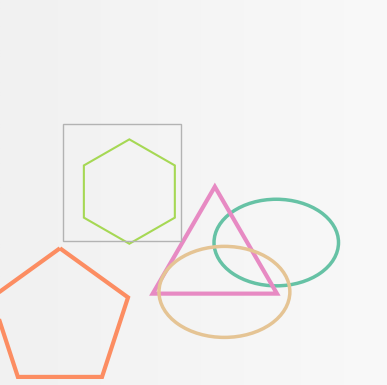[{"shape": "oval", "thickness": 2.5, "radius": 0.8, "center": [0.713, 0.37]}, {"shape": "pentagon", "thickness": 3, "radius": 0.92, "center": [0.155, 0.17]}, {"shape": "triangle", "thickness": 3, "radius": 0.93, "center": [0.554, 0.33]}, {"shape": "hexagon", "thickness": 1.5, "radius": 0.68, "center": [0.334, 0.502]}, {"shape": "oval", "thickness": 2.5, "radius": 0.84, "center": [0.579, 0.242]}, {"shape": "square", "thickness": 1, "radius": 0.76, "center": [0.314, 0.525]}]